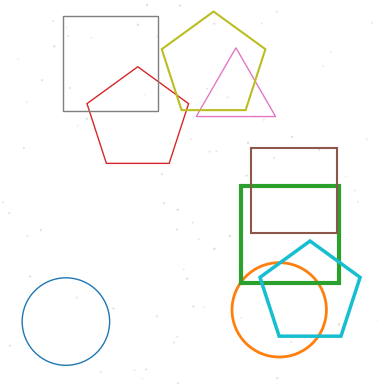[{"shape": "circle", "thickness": 1, "radius": 0.57, "center": [0.171, 0.165]}, {"shape": "circle", "thickness": 2, "radius": 0.61, "center": [0.725, 0.195]}, {"shape": "square", "thickness": 3, "radius": 0.63, "center": [0.753, 0.392]}, {"shape": "pentagon", "thickness": 1, "radius": 0.69, "center": [0.358, 0.688]}, {"shape": "square", "thickness": 1.5, "radius": 0.55, "center": [0.764, 0.505]}, {"shape": "triangle", "thickness": 1, "radius": 0.6, "center": [0.613, 0.757]}, {"shape": "square", "thickness": 1, "radius": 0.62, "center": [0.288, 0.836]}, {"shape": "pentagon", "thickness": 1.5, "radius": 0.71, "center": [0.555, 0.828]}, {"shape": "pentagon", "thickness": 2.5, "radius": 0.68, "center": [0.805, 0.237]}]